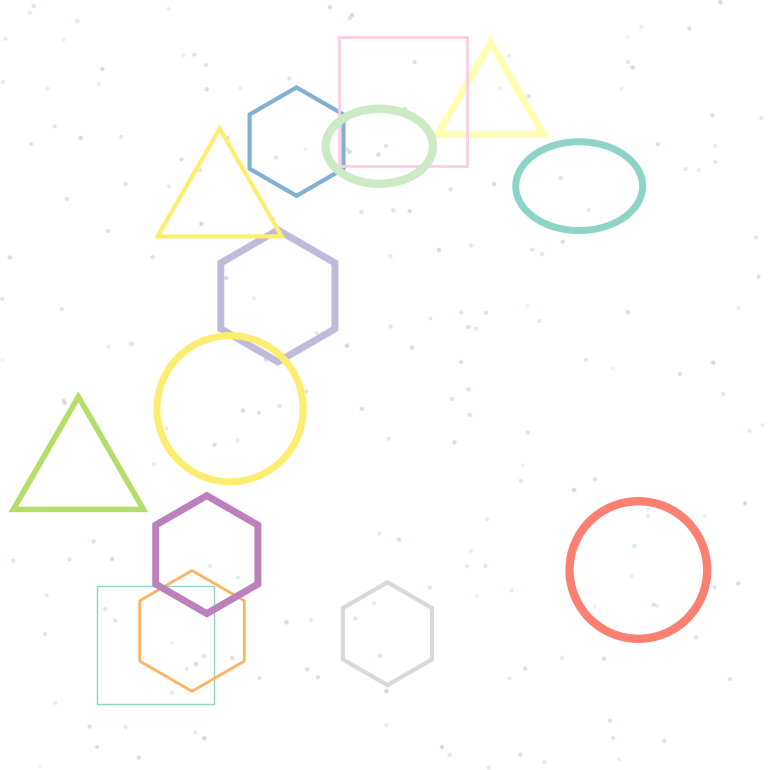[{"shape": "oval", "thickness": 2.5, "radius": 0.41, "center": [0.752, 0.758]}, {"shape": "square", "thickness": 0.5, "radius": 0.38, "center": [0.202, 0.163]}, {"shape": "triangle", "thickness": 2.5, "radius": 0.4, "center": [0.637, 0.865]}, {"shape": "hexagon", "thickness": 2.5, "radius": 0.43, "center": [0.361, 0.616]}, {"shape": "circle", "thickness": 3, "radius": 0.45, "center": [0.829, 0.26]}, {"shape": "hexagon", "thickness": 1.5, "radius": 0.35, "center": [0.385, 0.816]}, {"shape": "hexagon", "thickness": 1, "radius": 0.39, "center": [0.249, 0.181]}, {"shape": "triangle", "thickness": 2, "radius": 0.49, "center": [0.102, 0.387]}, {"shape": "square", "thickness": 1, "radius": 0.42, "center": [0.523, 0.868]}, {"shape": "hexagon", "thickness": 1.5, "radius": 0.33, "center": [0.503, 0.177]}, {"shape": "hexagon", "thickness": 2.5, "radius": 0.38, "center": [0.269, 0.28]}, {"shape": "oval", "thickness": 3, "radius": 0.35, "center": [0.493, 0.81]}, {"shape": "triangle", "thickness": 1.5, "radius": 0.47, "center": [0.285, 0.74]}, {"shape": "circle", "thickness": 2.5, "radius": 0.47, "center": [0.299, 0.469]}]